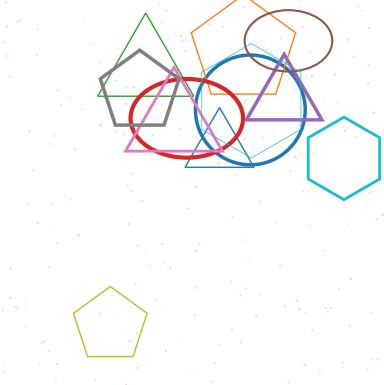[{"shape": "triangle", "thickness": 1, "radius": 0.52, "center": [0.57, 0.617]}, {"shape": "circle", "thickness": 2.5, "radius": 0.71, "center": [0.65, 0.714]}, {"shape": "pentagon", "thickness": 1, "radius": 0.71, "center": [0.632, 0.871]}, {"shape": "triangle", "thickness": 1, "radius": 0.72, "center": [0.378, 0.822]}, {"shape": "oval", "thickness": 3, "radius": 0.73, "center": [0.485, 0.693]}, {"shape": "triangle", "thickness": 2.5, "radius": 0.57, "center": [0.738, 0.745]}, {"shape": "oval", "thickness": 1.5, "radius": 0.57, "center": [0.749, 0.894]}, {"shape": "triangle", "thickness": 2, "radius": 0.73, "center": [0.452, 0.68]}, {"shape": "pentagon", "thickness": 2.5, "radius": 0.54, "center": [0.363, 0.762]}, {"shape": "pentagon", "thickness": 1, "radius": 0.5, "center": [0.287, 0.155]}, {"shape": "hexagon", "thickness": 0.5, "radius": 0.74, "center": [0.653, 0.738]}, {"shape": "hexagon", "thickness": 2, "radius": 0.54, "center": [0.893, 0.589]}]